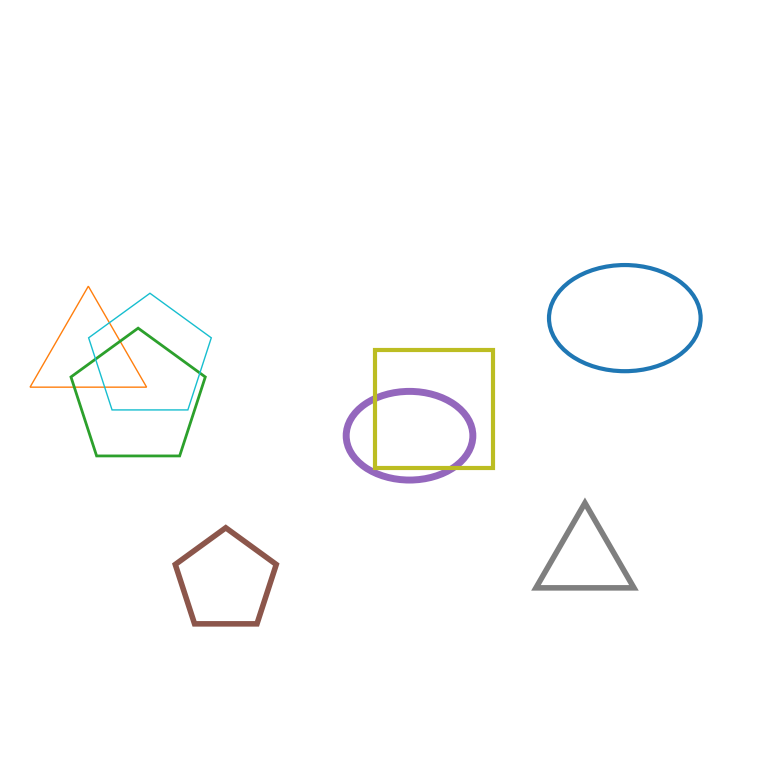[{"shape": "oval", "thickness": 1.5, "radius": 0.49, "center": [0.811, 0.587]}, {"shape": "triangle", "thickness": 0.5, "radius": 0.44, "center": [0.115, 0.541]}, {"shape": "pentagon", "thickness": 1, "radius": 0.46, "center": [0.179, 0.482]}, {"shape": "oval", "thickness": 2.5, "radius": 0.41, "center": [0.532, 0.434]}, {"shape": "pentagon", "thickness": 2, "radius": 0.34, "center": [0.293, 0.246]}, {"shape": "triangle", "thickness": 2, "radius": 0.37, "center": [0.76, 0.273]}, {"shape": "square", "thickness": 1.5, "radius": 0.38, "center": [0.564, 0.469]}, {"shape": "pentagon", "thickness": 0.5, "radius": 0.42, "center": [0.195, 0.535]}]